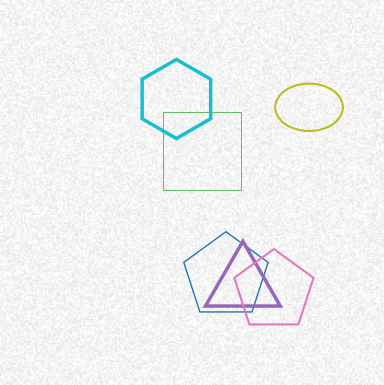[{"shape": "pentagon", "thickness": 1, "radius": 0.58, "center": [0.587, 0.283]}, {"shape": "square", "thickness": 0.5, "radius": 0.51, "center": [0.525, 0.608]}, {"shape": "triangle", "thickness": 2.5, "radius": 0.56, "center": [0.631, 0.261]}, {"shape": "pentagon", "thickness": 1.5, "radius": 0.54, "center": [0.711, 0.245]}, {"shape": "oval", "thickness": 1.5, "radius": 0.44, "center": [0.803, 0.721]}, {"shape": "hexagon", "thickness": 2.5, "radius": 0.51, "center": [0.458, 0.743]}]